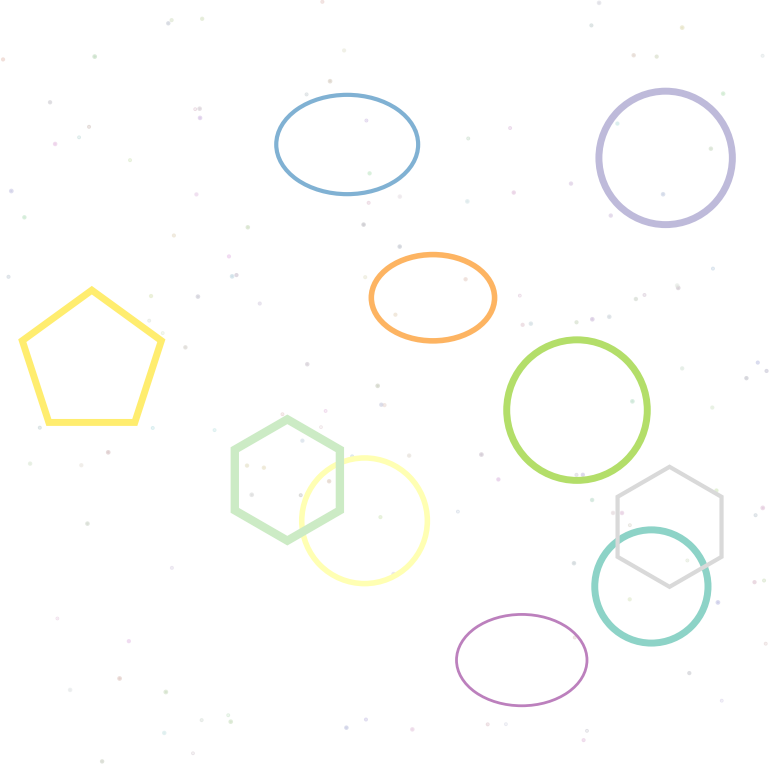[{"shape": "circle", "thickness": 2.5, "radius": 0.37, "center": [0.846, 0.238]}, {"shape": "circle", "thickness": 2, "radius": 0.41, "center": [0.473, 0.324]}, {"shape": "circle", "thickness": 2.5, "radius": 0.43, "center": [0.864, 0.795]}, {"shape": "oval", "thickness": 1.5, "radius": 0.46, "center": [0.451, 0.812]}, {"shape": "oval", "thickness": 2, "radius": 0.4, "center": [0.562, 0.613]}, {"shape": "circle", "thickness": 2.5, "radius": 0.46, "center": [0.749, 0.467]}, {"shape": "hexagon", "thickness": 1.5, "radius": 0.39, "center": [0.87, 0.316]}, {"shape": "oval", "thickness": 1, "radius": 0.42, "center": [0.678, 0.143]}, {"shape": "hexagon", "thickness": 3, "radius": 0.39, "center": [0.373, 0.377]}, {"shape": "pentagon", "thickness": 2.5, "radius": 0.47, "center": [0.119, 0.528]}]